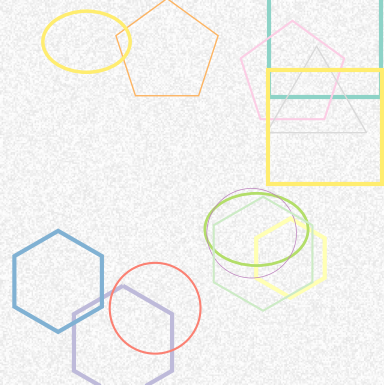[{"shape": "square", "thickness": 3, "radius": 0.73, "center": [0.844, 0.893]}, {"shape": "hexagon", "thickness": 3, "radius": 0.51, "center": [0.754, 0.33]}, {"shape": "hexagon", "thickness": 3, "radius": 0.74, "center": [0.319, 0.111]}, {"shape": "circle", "thickness": 1.5, "radius": 0.59, "center": [0.403, 0.199]}, {"shape": "hexagon", "thickness": 3, "radius": 0.66, "center": [0.151, 0.269]}, {"shape": "pentagon", "thickness": 1, "radius": 0.7, "center": [0.434, 0.864]}, {"shape": "oval", "thickness": 2, "radius": 0.67, "center": [0.666, 0.404]}, {"shape": "pentagon", "thickness": 1.5, "radius": 0.71, "center": [0.76, 0.805]}, {"shape": "triangle", "thickness": 1, "radius": 0.75, "center": [0.822, 0.73]}, {"shape": "circle", "thickness": 0.5, "radius": 0.58, "center": [0.654, 0.394]}, {"shape": "hexagon", "thickness": 1.5, "radius": 0.74, "center": [0.683, 0.341]}, {"shape": "square", "thickness": 3, "radius": 0.74, "center": [0.844, 0.67]}, {"shape": "oval", "thickness": 2.5, "radius": 0.57, "center": [0.225, 0.892]}]